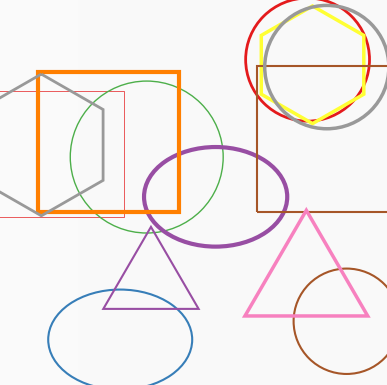[{"shape": "square", "thickness": 0.5, "radius": 0.82, "center": [0.156, 0.599]}, {"shape": "circle", "thickness": 2, "radius": 0.8, "center": [0.794, 0.845]}, {"shape": "oval", "thickness": 1.5, "radius": 0.93, "center": [0.31, 0.118]}, {"shape": "circle", "thickness": 1, "radius": 0.99, "center": [0.379, 0.592]}, {"shape": "oval", "thickness": 3, "radius": 0.92, "center": [0.556, 0.489]}, {"shape": "triangle", "thickness": 1.5, "radius": 0.71, "center": [0.39, 0.269]}, {"shape": "square", "thickness": 3, "radius": 0.91, "center": [0.279, 0.631]}, {"shape": "hexagon", "thickness": 2.5, "radius": 0.76, "center": [0.807, 0.832]}, {"shape": "square", "thickness": 1.5, "radius": 0.95, "center": [0.853, 0.638]}, {"shape": "circle", "thickness": 1.5, "radius": 0.68, "center": [0.895, 0.166]}, {"shape": "triangle", "thickness": 2.5, "radius": 0.91, "center": [0.791, 0.271]}, {"shape": "circle", "thickness": 2.5, "radius": 0.8, "center": [0.843, 0.826]}, {"shape": "hexagon", "thickness": 2, "radius": 0.92, "center": [0.107, 0.624]}]